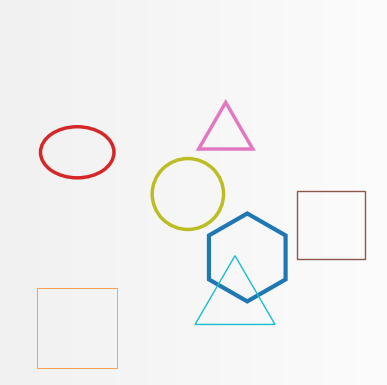[{"shape": "hexagon", "thickness": 3, "radius": 0.57, "center": [0.638, 0.331]}, {"shape": "square", "thickness": 0.5, "radius": 0.52, "center": [0.199, 0.148]}, {"shape": "oval", "thickness": 2.5, "radius": 0.47, "center": [0.199, 0.604]}, {"shape": "square", "thickness": 1, "radius": 0.44, "center": [0.854, 0.416]}, {"shape": "triangle", "thickness": 2.5, "radius": 0.4, "center": [0.582, 0.653]}, {"shape": "circle", "thickness": 2.5, "radius": 0.46, "center": [0.485, 0.496]}, {"shape": "triangle", "thickness": 1, "radius": 0.6, "center": [0.606, 0.217]}]